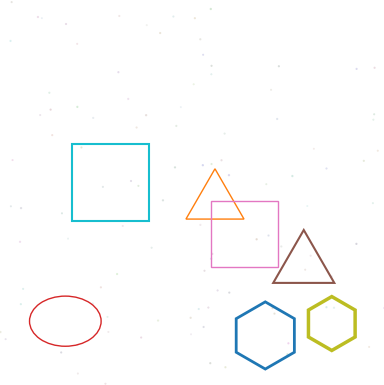[{"shape": "hexagon", "thickness": 2, "radius": 0.44, "center": [0.689, 0.129]}, {"shape": "triangle", "thickness": 1, "radius": 0.44, "center": [0.558, 0.475]}, {"shape": "oval", "thickness": 1, "radius": 0.47, "center": [0.17, 0.166]}, {"shape": "triangle", "thickness": 1.5, "radius": 0.46, "center": [0.789, 0.311]}, {"shape": "square", "thickness": 1, "radius": 0.43, "center": [0.635, 0.393]}, {"shape": "hexagon", "thickness": 2.5, "radius": 0.35, "center": [0.862, 0.16]}, {"shape": "square", "thickness": 1.5, "radius": 0.5, "center": [0.287, 0.527]}]